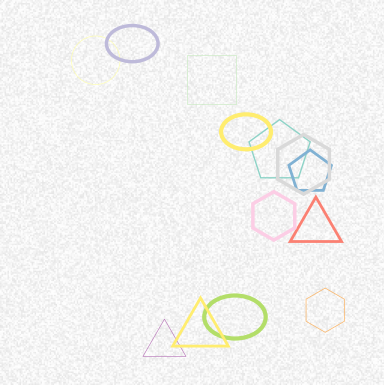[{"shape": "pentagon", "thickness": 1, "radius": 0.42, "center": [0.726, 0.606]}, {"shape": "circle", "thickness": 0.5, "radius": 0.32, "center": [0.249, 0.843]}, {"shape": "oval", "thickness": 2.5, "radius": 0.34, "center": [0.343, 0.887]}, {"shape": "triangle", "thickness": 2, "radius": 0.38, "center": [0.82, 0.411]}, {"shape": "pentagon", "thickness": 2, "radius": 0.29, "center": [0.806, 0.553]}, {"shape": "hexagon", "thickness": 0.5, "radius": 0.29, "center": [0.845, 0.194]}, {"shape": "oval", "thickness": 3, "radius": 0.4, "center": [0.61, 0.177]}, {"shape": "hexagon", "thickness": 2.5, "radius": 0.31, "center": [0.711, 0.439]}, {"shape": "hexagon", "thickness": 2.5, "radius": 0.39, "center": [0.788, 0.573]}, {"shape": "triangle", "thickness": 0.5, "radius": 0.32, "center": [0.427, 0.106]}, {"shape": "square", "thickness": 0.5, "radius": 0.32, "center": [0.549, 0.793]}, {"shape": "oval", "thickness": 3, "radius": 0.32, "center": [0.639, 0.658]}, {"shape": "triangle", "thickness": 2, "radius": 0.42, "center": [0.521, 0.143]}]